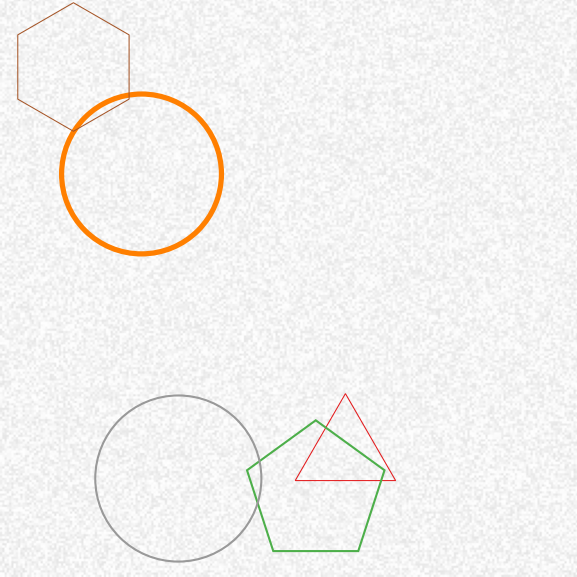[{"shape": "triangle", "thickness": 0.5, "radius": 0.5, "center": [0.598, 0.217]}, {"shape": "pentagon", "thickness": 1, "radius": 0.63, "center": [0.547, 0.146]}, {"shape": "circle", "thickness": 2.5, "radius": 0.69, "center": [0.245, 0.698]}, {"shape": "hexagon", "thickness": 0.5, "radius": 0.56, "center": [0.127, 0.883]}, {"shape": "circle", "thickness": 1, "radius": 0.72, "center": [0.309, 0.171]}]